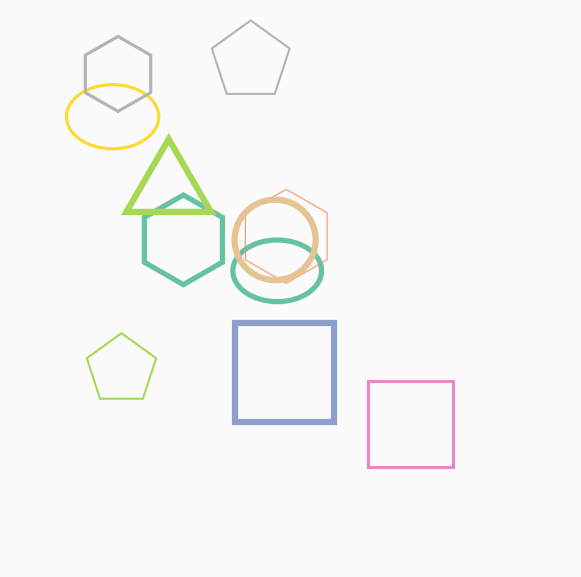[{"shape": "oval", "thickness": 2.5, "radius": 0.38, "center": [0.477, 0.53]}, {"shape": "hexagon", "thickness": 2.5, "radius": 0.39, "center": [0.316, 0.584]}, {"shape": "hexagon", "thickness": 0.5, "radius": 0.41, "center": [0.492, 0.59]}, {"shape": "square", "thickness": 3, "radius": 0.43, "center": [0.49, 0.355]}, {"shape": "square", "thickness": 1.5, "radius": 0.37, "center": [0.706, 0.265]}, {"shape": "triangle", "thickness": 3, "radius": 0.42, "center": [0.29, 0.674]}, {"shape": "pentagon", "thickness": 1, "radius": 0.31, "center": [0.209, 0.359]}, {"shape": "oval", "thickness": 1.5, "radius": 0.4, "center": [0.194, 0.797]}, {"shape": "circle", "thickness": 3, "radius": 0.35, "center": [0.473, 0.584]}, {"shape": "hexagon", "thickness": 1.5, "radius": 0.32, "center": [0.203, 0.871]}, {"shape": "pentagon", "thickness": 1, "radius": 0.35, "center": [0.431, 0.893]}]